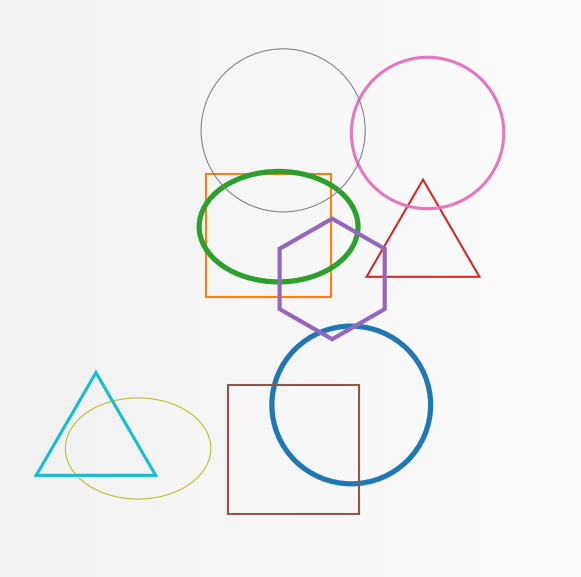[{"shape": "circle", "thickness": 2.5, "radius": 0.68, "center": [0.604, 0.298]}, {"shape": "square", "thickness": 1, "radius": 0.53, "center": [0.462, 0.591]}, {"shape": "oval", "thickness": 2.5, "radius": 0.68, "center": [0.479, 0.607]}, {"shape": "triangle", "thickness": 1, "radius": 0.56, "center": [0.728, 0.576]}, {"shape": "hexagon", "thickness": 2, "radius": 0.52, "center": [0.571, 0.516]}, {"shape": "square", "thickness": 1, "radius": 0.56, "center": [0.505, 0.221]}, {"shape": "circle", "thickness": 1.5, "radius": 0.66, "center": [0.736, 0.769]}, {"shape": "circle", "thickness": 0.5, "radius": 0.71, "center": [0.487, 0.773]}, {"shape": "oval", "thickness": 0.5, "radius": 0.63, "center": [0.238, 0.223]}, {"shape": "triangle", "thickness": 1.5, "radius": 0.59, "center": [0.165, 0.235]}]